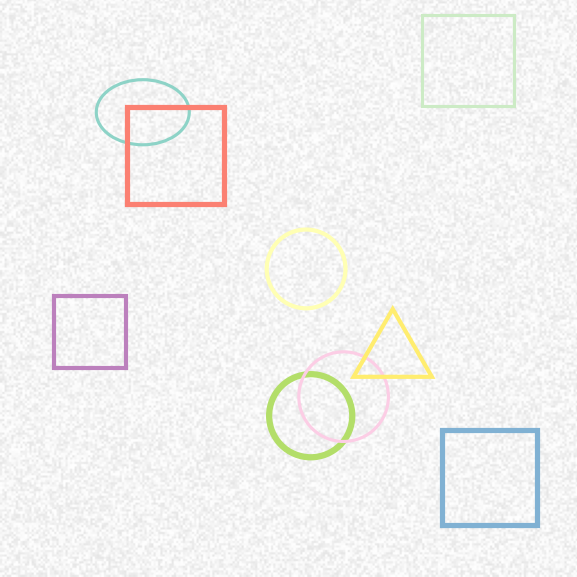[{"shape": "oval", "thickness": 1.5, "radius": 0.4, "center": [0.247, 0.805]}, {"shape": "circle", "thickness": 2, "radius": 0.34, "center": [0.53, 0.533]}, {"shape": "square", "thickness": 2.5, "radius": 0.42, "center": [0.304, 0.73]}, {"shape": "square", "thickness": 2.5, "radius": 0.41, "center": [0.848, 0.173]}, {"shape": "circle", "thickness": 3, "radius": 0.36, "center": [0.538, 0.279]}, {"shape": "circle", "thickness": 1.5, "radius": 0.39, "center": [0.595, 0.312]}, {"shape": "square", "thickness": 2, "radius": 0.32, "center": [0.156, 0.424]}, {"shape": "square", "thickness": 1.5, "radius": 0.4, "center": [0.81, 0.894]}, {"shape": "triangle", "thickness": 2, "radius": 0.39, "center": [0.68, 0.386]}]